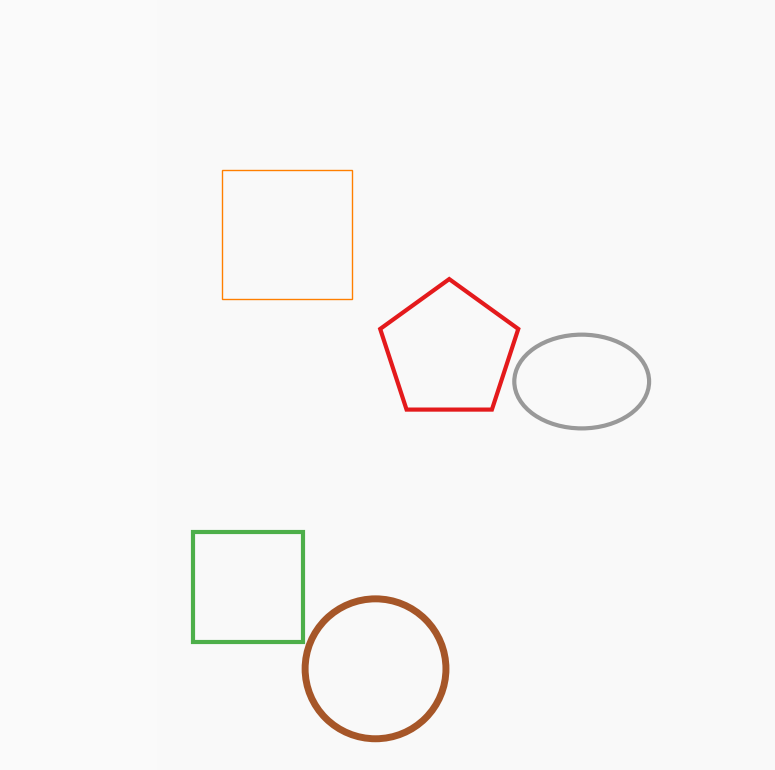[{"shape": "pentagon", "thickness": 1.5, "radius": 0.47, "center": [0.58, 0.544]}, {"shape": "square", "thickness": 1.5, "radius": 0.36, "center": [0.32, 0.238]}, {"shape": "square", "thickness": 0.5, "radius": 0.42, "center": [0.37, 0.695]}, {"shape": "circle", "thickness": 2.5, "radius": 0.45, "center": [0.485, 0.131]}, {"shape": "oval", "thickness": 1.5, "radius": 0.43, "center": [0.751, 0.505]}]